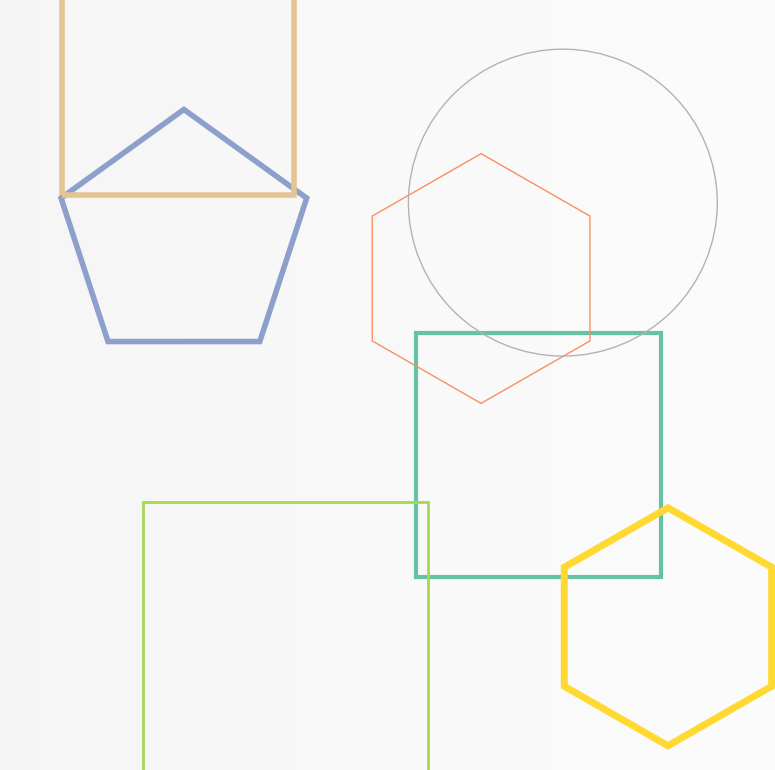[{"shape": "square", "thickness": 1.5, "radius": 0.79, "center": [0.695, 0.409]}, {"shape": "hexagon", "thickness": 0.5, "radius": 0.81, "center": [0.621, 0.638]}, {"shape": "pentagon", "thickness": 2, "radius": 0.83, "center": [0.237, 0.691]}, {"shape": "square", "thickness": 1, "radius": 0.92, "center": [0.368, 0.165]}, {"shape": "hexagon", "thickness": 2.5, "radius": 0.77, "center": [0.862, 0.186]}, {"shape": "square", "thickness": 2, "radius": 0.75, "center": [0.23, 0.896]}, {"shape": "circle", "thickness": 0.5, "radius": 1.0, "center": [0.726, 0.737]}]